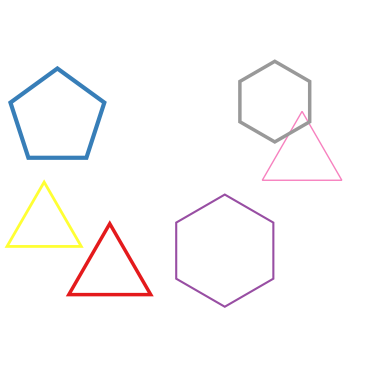[{"shape": "triangle", "thickness": 2.5, "radius": 0.61, "center": [0.285, 0.296]}, {"shape": "pentagon", "thickness": 3, "radius": 0.64, "center": [0.149, 0.694]}, {"shape": "hexagon", "thickness": 1.5, "radius": 0.73, "center": [0.584, 0.349]}, {"shape": "triangle", "thickness": 2, "radius": 0.56, "center": [0.115, 0.416]}, {"shape": "triangle", "thickness": 1, "radius": 0.6, "center": [0.785, 0.591]}, {"shape": "hexagon", "thickness": 2.5, "radius": 0.52, "center": [0.714, 0.736]}]